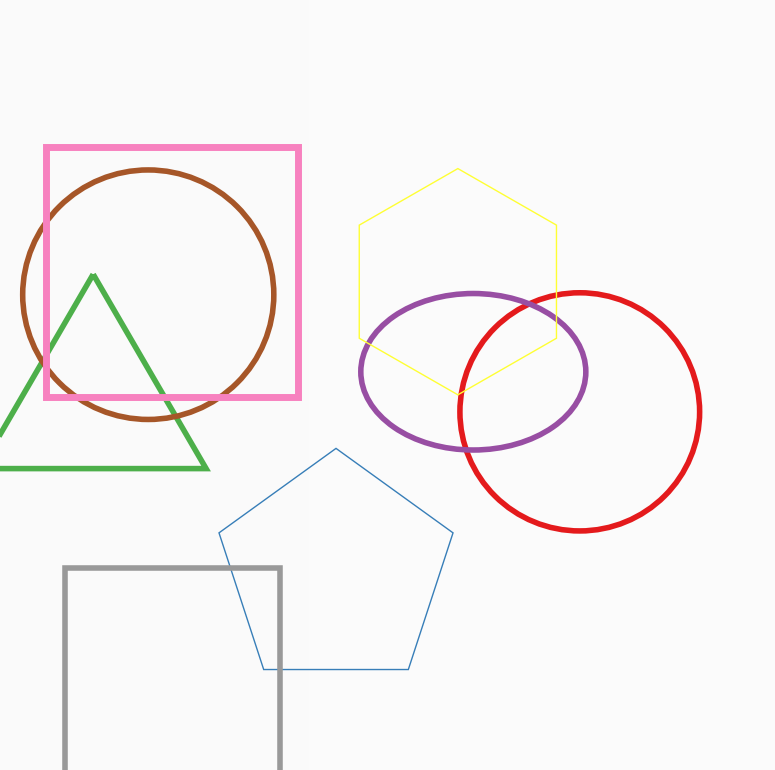[{"shape": "circle", "thickness": 2, "radius": 0.77, "center": [0.748, 0.465]}, {"shape": "pentagon", "thickness": 0.5, "radius": 0.79, "center": [0.434, 0.259]}, {"shape": "triangle", "thickness": 2, "radius": 0.84, "center": [0.12, 0.476]}, {"shape": "oval", "thickness": 2, "radius": 0.73, "center": [0.611, 0.517]}, {"shape": "hexagon", "thickness": 0.5, "radius": 0.73, "center": [0.591, 0.634]}, {"shape": "circle", "thickness": 2, "radius": 0.81, "center": [0.191, 0.617]}, {"shape": "square", "thickness": 2.5, "radius": 0.81, "center": [0.222, 0.647]}, {"shape": "square", "thickness": 2, "radius": 0.69, "center": [0.223, 0.124]}]